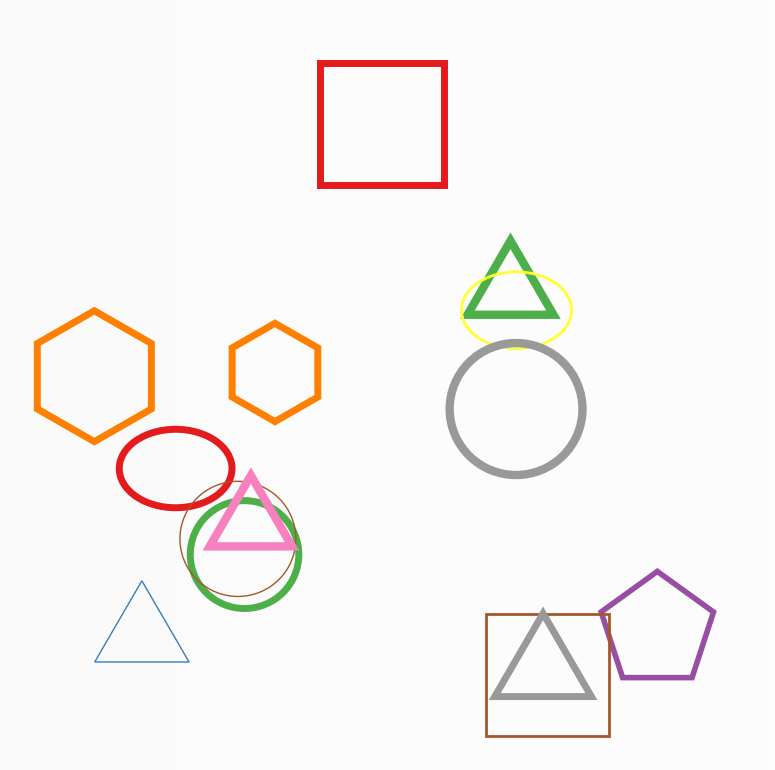[{"shape": "oval", "thickness": 2.5, "radius": 0.36, "center": [0.227, 0.392]}, {"shape": "square", "thickness": 2.5, "radius": 0.4, "center": [0.493, 0.839]}, {"shape": "triangle", "thickness": 0.5, "radius": 0.35, "center": [0.183, 0.175]}, {"shape": "triangle", "thickness": 3, "radius": 0.32, "center": [0.659, 0.623]}, {"shape": "circle", "thickness": 2.5, "radius": 0.35, "center": [0.316, 0.28]}, {"shape": "pentagon", "thickness": 2, "radius": 0.38, "center": [0.848, 0.182]}, {"shape": "hexagon", "thickness": 2.5, "radius": 0.42, "center": [0.122, 0.511]}, {"shape": "hexagon", "thickness": 2.5, "radius": 0.32, "center": [0.355, 0.516]}, {"shape": "oval", "thickness": 1, "radius": 0.36, "center": [0.666, 0.597]}, {"shape": "circle", "thickness": 0.5, "radius": 0.37, "center": [0.307, 0.3]}, {"shape": "square", "thickness": 1, "radius": 0.4, "center": [0.707, 0.123]}, {"shape": "triangle", "thickness": 3, "radius": 0.31, "center": [0.324, 0.321]}, {"shape": "circle", "thickness": 3, "radius": 0.43, "center": [0.666, 0.469]}, {"shape": "triangle", "thickness": 2.5, "radius": 0.36, "center": [0.701, 0.131]}]